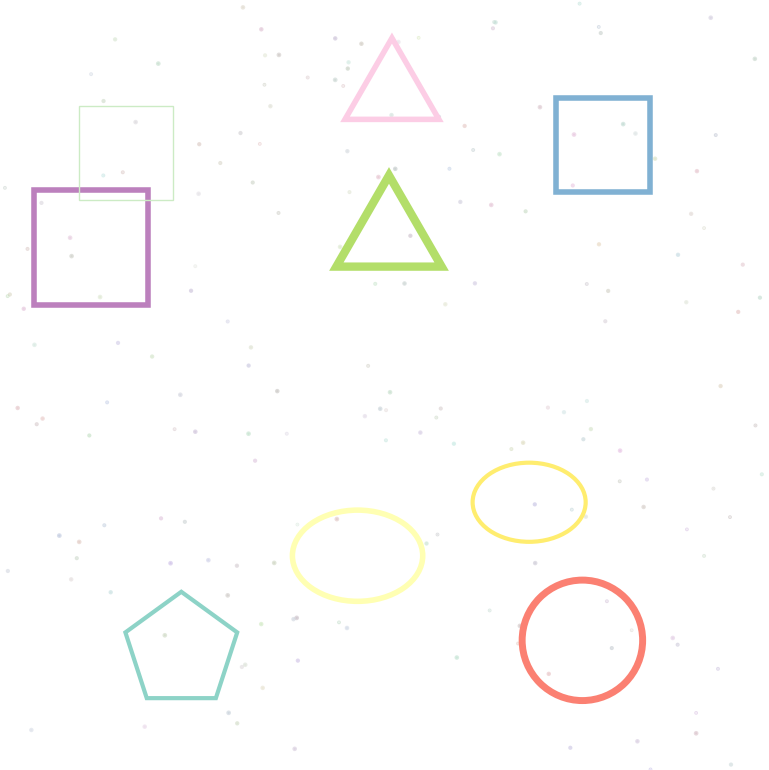[{"shape": "pentagon", "thickness": 1.5, "radius": 0.38, "center": [0.235, 0.155]}, {"shape": "oval", "thickness": 2, "radius": 0.42, "center": [0.464, 0.278]}, {"shape": "circle", "thickness": 2.5, "radius": 0.39, "center": [0.756, 0.168]}, {"shape": "square", "thickness": 2, "radius": 0.31, "center": [0.783, 0.812]}, {"shape": "triangle", "thickness": 3, "radius": 0.39, "center": [0.505, 0.693]}, {"shape": "triangle", "thickness": 2, "radius": 0.35, "center": [0.509, 0.88]}, {"shape": "square", "thickness": 2, "radius": 0.37, "center": [0.118, 0.678]}, {"shape": "square", "thickness": 0.5, "radius": 0.31, "center": [0.163, 0.801]}, {"shape": "oval", "thickness": 1.5, "radius": 0.37, "center": [0.687, 0.348]}]